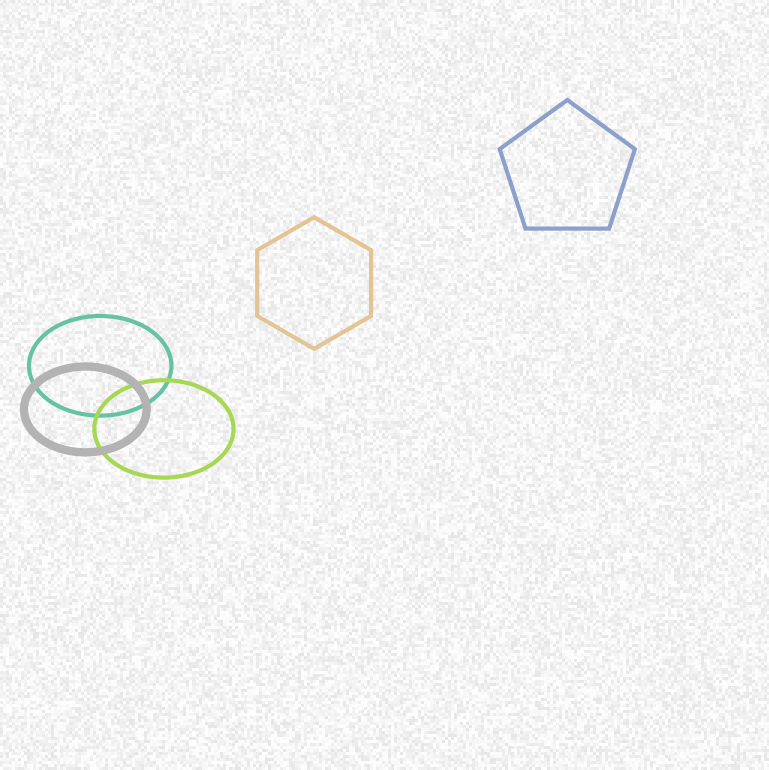[{"shape": "oval", "thickness": 1.5, "radius": 0.46, "center": [0.13, 0.525]}, {"shape": "pentagon", "thickness": 1.5, "radius": 0.46, "center": [0.737, 0.778]}, {"shape": "oval", "thickness": 1.5, "radius": 0.45, "center": [0.213, 0.443]}, {"shape": "hexagon", "thickness": 1.5, "radius": 0.43, "center": [0.408, 0.632]}, {"shape": "oval", "thickness": 3, "radius": 0.4, "center": [0.111, 0.468]}]